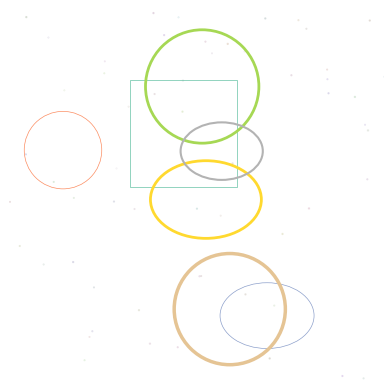[{"shape": "square", "thickness": 0.5, "radius": 0.69, "center": [0.477, 0.653]}, {"shape": "circle", "thickness": 0.5, "radius": 0.5, "center": [0.164, 0.61]}, {"shape": "oval", "thickness": 0.5, "radius": 0.61, "center": [0.694, 0.18]}, {"shape": "circle", "thickness": 2, "radius": 0.74, "center": [0.525, 0.775]}, {"shape": "oval", "thickness": 2, "radius": 0.72, "center": [0.535, 0.482]}, {"shape": "circle", "thickness": 2.5, "radius": 0.72, "center": [0.597, 0.197]}, {"shape": "oval", "thickness": 1.5, "radius": 0.53, "center": [0.576, 0.607]}]